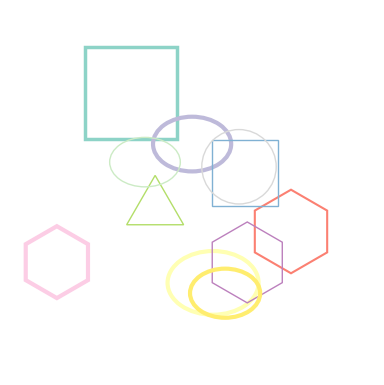[{"shape": "square", "thickness": 2.5, "radius": 0.6, "center": [0.34, 0.758]}, {"shape": "oval", "thickness": 3, "radius": 0.59, "center": [0.553, 0.265]}, {"shape": "oval", "thickness": 3, "radius": 0.51, "center": [0.499, 0.626]}, {"shape": "hexagon", "thickness": 1.5, "radius": 0.54, "center": [0.756, 0.399]}, {"shape": "square", "thickness": 1, "radius": 0.43, "center": [0.636, 0.551]}, {"shape": "triangle", "thickness": 1, "radius": 0.43, "center": [0.403, 0.459]}, {"shape": "hexagon", "thickness": 3, "radius": 0.47, "center": [0.148, 0.319]}, {"shape": "circle", "thickness": 1, "radius": 0.48, "center": [0.621, 0.567]}, {"shape": "hexagon", "thickness": 1, "radius": 0.53, "center": [0.642, 0.318]}, {"shape": "oval", "thickness": 1, "radius": 0.46, "center": [0.377, 0.579]}, {"shape": "oval", "thickness": 3, "radius": 0.46, "center": [0.585, 0.238]}]